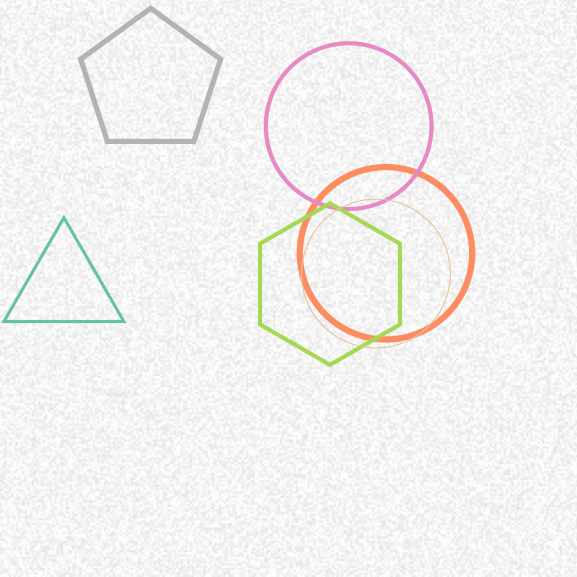[{"shape": "triangle", "thickness": 1.5, "radius": 0.6, "center": [0.111, 0.502]}, {"shape": "circle", "thickness": 3, "radius": 0.75, "center": [0.668, 0.561]}, {"shape": "circle", "thickness": 2, "radius": 0.72, "center": [0.604, 0.781]}, {"shape": "hexagon", "thickness": 2, "radius": 0.7, "center": [0.571, 0.507]}, {"shape": "circle", "thickness": 0.5, "radius": 0.64, "center": [0.651, 0.525]}, {"shape": "pentagon", "thickness": 2.5, "radius": 0.64, "center": [0.261, 0.857]}]